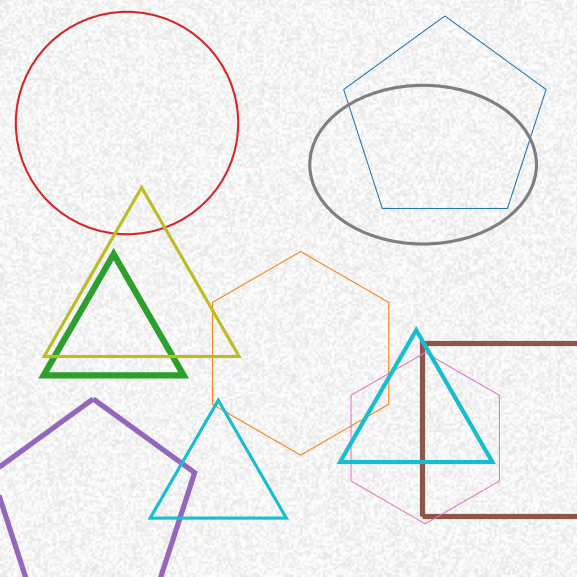[{"shape": "pentagon", "thickness": 0.5, "radius": 0.92, "center": [0.77, 0.787]}, {"shape": "hexagon", "thickness": 0.5, "radius": 0.88, "center": [0.521, 0.387]}, {"shape": "triangle", "thickness": 3, "radius": 0.7, "center": [0.197, 0.419]}, {"shape": "circle", "thickness": 1, "radius": 0.96, "center": [0.22, 0.786]}, {"shape": "pentagon", "thickness": 2.5, "radius": 0.92, "center": [0.161, 0.124]}, {"shape": "square", "thickness": 2.5, "radius": 0.75, "center": [0.881, 0.256]}, {"shape": "hexagon", "thickness": 0.5, "radius": 0.74, "center": [0.736, 0.24]}, {"shape": "oval", "thickness": 1.5, "radius": 0.98, "center": [0.733, 0.714]}, {"shape": "triangle", "thickness": 1.5, "radius": 0.98, "center": [0.245, 0.479]}, {"shape": "triangle", "thickness": 2, "radius": 0.76, "center": [0.721, 0.275]}, {"shape": "triangle", "thickness": 1.5, "radius": 0.68, "center": [0.378, 0.17]}]